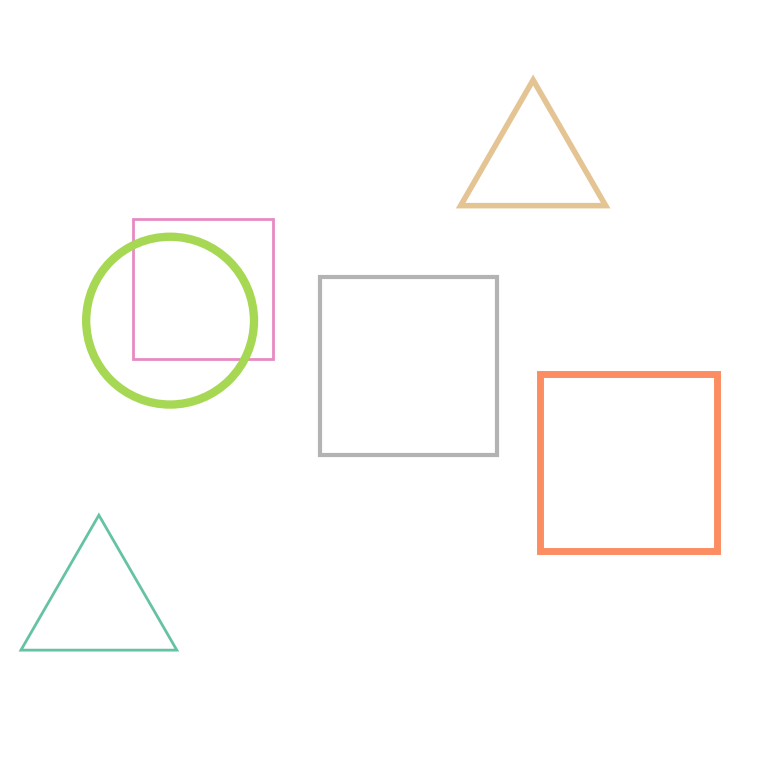[{"shape": "triangle", "thickness": 1, "radius": 0.58, "center": [0.128, 0.214]}, {"shape": "square", "thickness": 2.5, "radius": 0.57, "center": [0.816, 0.399]}, {"shape": "square", "thickness": 1, "radius": 0.45, "center": [0.264, 0.625]}, {"shape": "circle", "thickness": 3, "radius": 0.54, "center": [0.221, 0.584]}, {"shape": "triangle", "thickness": 2, "radius": 0.54, "center": [0.692, 0.787]}, {"shape": "square", "thickness": 1.5, "radius": 0.58, "center": [0.53, 0.525]}]